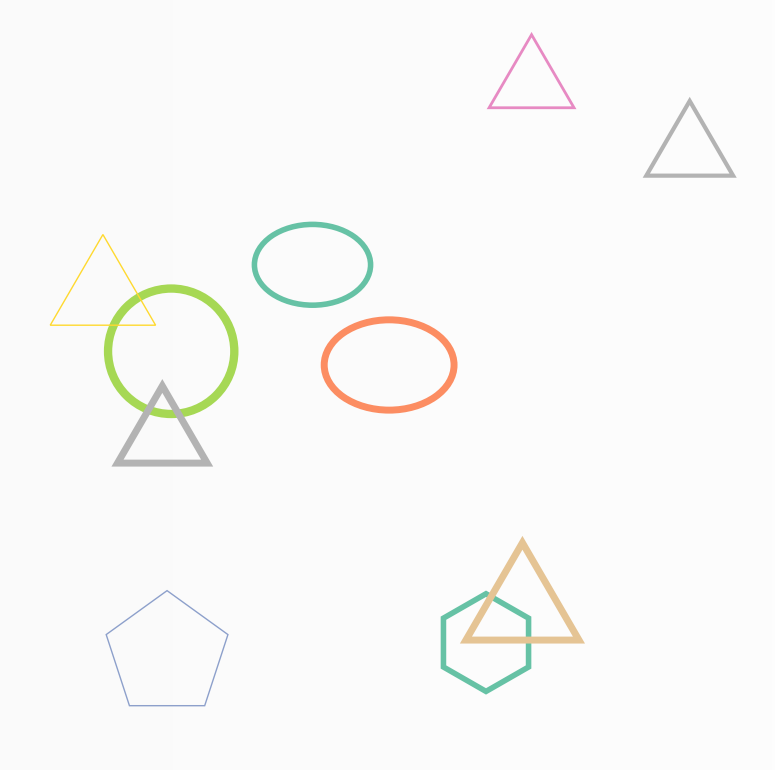[{"shape": "oval", "thickness": 2, "radius": 0.37, "center": [0.403, 0.656]}, {"shape": "hexagon", "thickness": 2, "radius": 0.32, "center": [0.627, 0.165]}, {"shape": "oval", "thickness": 2.5, "radius": 0.42, "center": [0.502, 0.526]}, {"shape": "pentagon", "thickness": 0.5, "radius": 0.41, "center": [0.216, 0.15]}, {"shape": "triangle", "thickness": 1, "radius": 0.32, "center": [0.686, 0.892]}, {"shape": "circle", "thickness": 3, "radius": 0.41, "center": [0.221, 0.544]}, {"shape": "triangle", "thickness": 0.5, "radius": 0.39, "center": [0.133, 0.617]}, {"shape": "triangle", "thickness": 2.5, "radius": 0.42, "center": [0.674, 0.211]}, {"shape": "triangle", "thickness": 1.5, "radius": 0.32, "center": [0.89, 0.804]}, {"shape": "triangle", "thickness": 2.5, "radius": 0.33, "center": [0.209, 0.432]}]